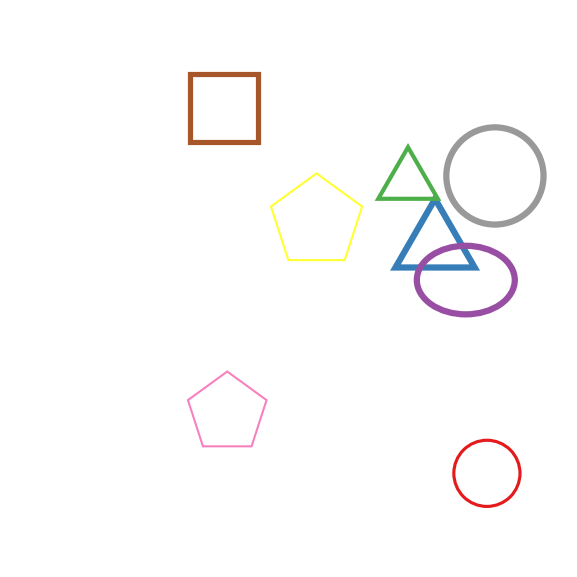[{"shape": "circle", "thickness": 1.5, "radius": 0.29, "center": [0.843, 0.18]}, {"shape": "triangle", "thickness": 3, "radius": 0.4, "center": [0.753, 0.576]}, {"shape": "triangle", "thickness": 2, "radius": 0.3, "center": [0.707, 0.685]}, {"shape": "oval", "thickness": 3, "radius": 0.42, "center": [0.807, 0.514]}, {"shape": "pentagon", "thickness": 1, "radius": 0.42, "center": [0.548, 0.616]}, {"shape": "square", "thickness": 2.5, "radius": 0.29, "center": [0.388, 0.813]}, {"shape": "pentagon", "thickness": 1, "radius": 0.36, "center": [0.394, 0.284]}, {"shape": "circle", "thickness": 3, "radius": 0.42, "center": [0.857, 0.694]}]